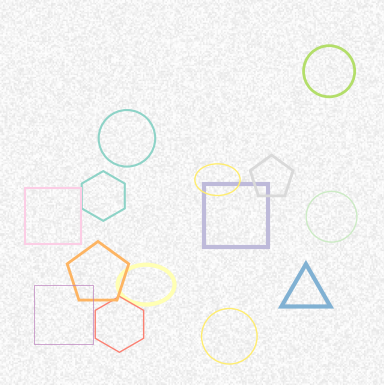[{"shape": "circle", "thickness": 1.5, "radius": 0.37, "center": [0.33, 0.641]}, {"shape": "hexagon", "thickness": 1.5, "radius": 0.32, "center": [0.268, 0.491]}, {"shape": "oval", "thickness": 3, "radius": 0.37, "center": [0.379, 0.261]}, {"shape": "square", "thickness": 3, "radius": 0.41, "center": [0.613, 0.44]}, {"shape": "hexagon", "thickness": 1, "radius": 0.36, "center": [0.31, 0.158]}, {"shape": "triangle", "thickness": 3, "radius": 0.37, "center": [0.795, 0.241]}, {"shape": "pentagon", "thickness": 2, "radius": 0.42, "center": [0.255, 0.289]}, {"shape": "circle", "thickness": 2, "radius": 0.33, "center": [0.855, 0.815]}, {"shape": "square", "thickness": 1.5, "radius": 0.37, "center": [0.139, 0.439]}, {"shape": "pentagon", "thickness": 2, "radius": 0.29, "center": [0.705, 0.539]}, {"shape": "square", "thickness": 0.5, "radius": 0.38, "center": [0.165, 0.183]}, {"shape": "circle", "thickness": 1, "radius": 0.33, "center": [0.861, 0.437]}, {"shape": "circle", "thickness": 1, "radius": 0.36, "center": [0.596, 0.127]}, {"shape": "oval", "thickness": 1, "radius": 0.29, "center": [0.565, 0.533]}]